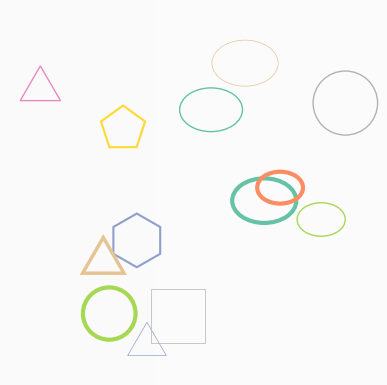[{"shape": "oval", "thickness": 3, "radius": 0.41, "center": [0.682, 0.479]}, {"shape": "oval", "thickness": 1, "radius": 0.41, "center": [0.545, 0.715]}, {"shape": "oval", "thickness": 3, "radius": 0.3, "center": [0.723, 0.513]}, {"shape": "hexagon", "thickness": 1.5, "radius": 0.35, "center": [0.353, 0.376]}, {"shape": "triangle", "thickness": 0.5, "radius": 0.29, "center": [0.379, 0.105]}, {"shape": "triangle", "thickness": 1, "radius": 0.3, "center": [0.104, 0.769]}, {"shape": "circle", "thickness": 3, "radius": 0.34, "center": [0.282, 0.186]}, {"shape": "oval", "thickness": 1, "radius": 0.31, "center": [0.829, 0.43]}, {"shape": "pentagon", "thickness": 1.5, "radius": 0.3, "center": [0.318, 0.666]}, {"shape": "triangle", "thickness": 2.5, "radius": 0.31, "center": [0.267, 0.321]}, {"shape": "oval", "thickness": 0.5, "radius": 0.43, "center": [0.632, 0.836]}, {"shape": "circle", "thickness": 1, "radius": 0.42, "center": [0.891, 0.732]}, {"shape": "square", "thickness": 0.5, "radius": 0.35, "center": [0.459, 0.18]}]